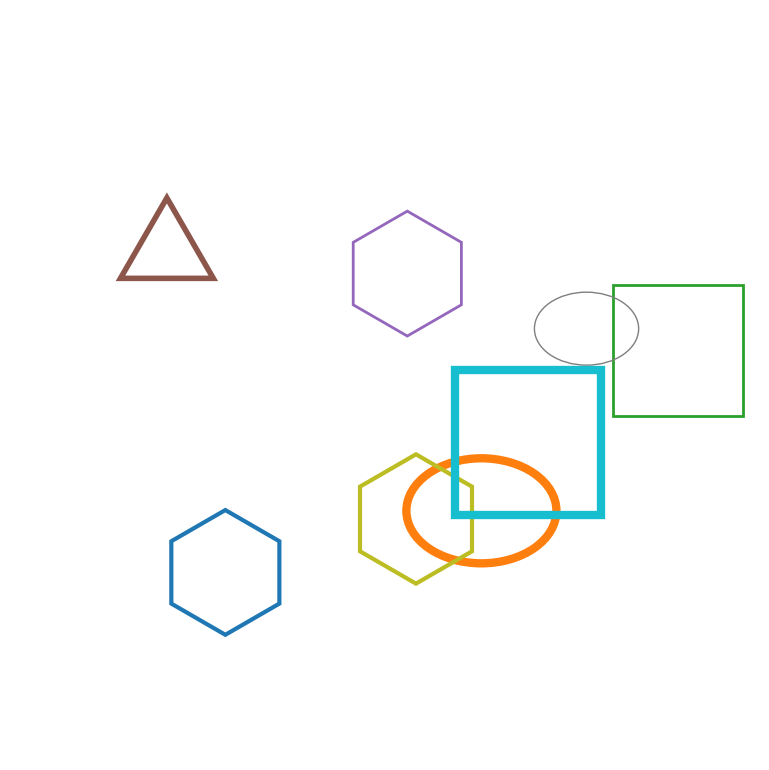[{"shape": "hexagon", "thickness": 1.5, "radius": 0.4, "center": [0.293, 0.257]}, {"shape": "oval", "thickness": 3, "radius": 0.49, "center": [0.625, 0.337]}, {"shape": "square", "thickness": 1, "radius": 0.42, "center": [0.881, 0.545]}, {"shape": "hexagon", "thickness": 1, "radius": 0.41, "center": [0.529, 0.645]}, {"shape": "triangle", "thickness": 2, "radius": 0.35, "center": [0.217, 0.673]}, {"shape": "oval", "thickness": 0.5, "radius": 0.34, "center": [0.762, 0.573]}, {"shape": "hexagon", "thickness": 1.5, "radius": 0.42, "center": [0.54, 0.326]}, {"shape": "square", "thickness": 3, "radius": 0.47, "center": [0.685, 0.425]}]